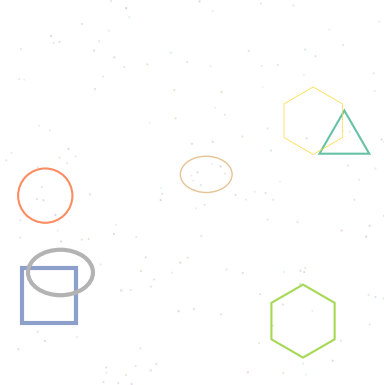[{"shape": "triangle", "thickness": 1.5, "radius": 0.37, "center": [0.894, 0.638]}, {"shape": "circle", "thickness": 1.5, "radius": 0.35, "center": [0.118, 0.492]}, {"shape": "square", "thickness": 3, "radius": 0.35, "center": [0.127, 0.233]}, {"shape": "hexagon", "thickness": 1.5, "radius": 0.47, "center": [0.787, 0.166]}, {"shape": "hexagon", "thickness": 0.5, "radius": 0.44, "center": [0.814, 0.686]}, {"shape": "oval", "thickness": 1, "radius": 0.34, "center": [0.536, 0.547]}, {"shape": "oval", "thickness": 3, "radius": 0.42, "center": [0.157, 0.292]}]